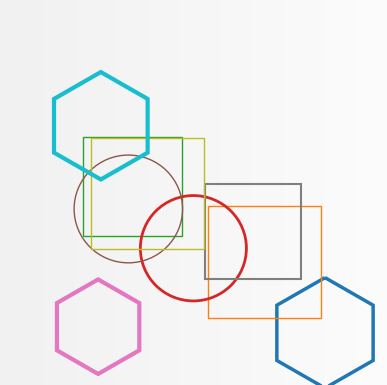[{"shape": "hexagon", "thickness": 2.5, "radius": 0.72, "center": [0.839, 0.135]}, {"shape": "square", "thickness": 1, "radius": 0.73, "center": [0.683, 0.319]}, {"shape": "square", "thickness": 1, "radius": 0.64, "center": [0.342, 0.516]}, {"shape": "circle", "thickness": 2, "radius": 0.68, "center": [0.499, 0.355]}, {"shape": "circle", "thickness": 1, "radius": 0.7, "center": [0.331, 0.457]}, {"shape": "hexagon", "thickness": 3, "radius": 0.61, "center": [0.253, 0.152]}, {"shape": "square", "thickness": 1.5, "radius": 0.62, "center": [0.653, 0.399]}, {"shape": "square", "thickness": 1, "radius": 0.73, "center": [0.381, 0.498]}, {"shape": "hexagon", "thickness": 3, "radius": 0.7, "center": [0.26, 0.673]}]